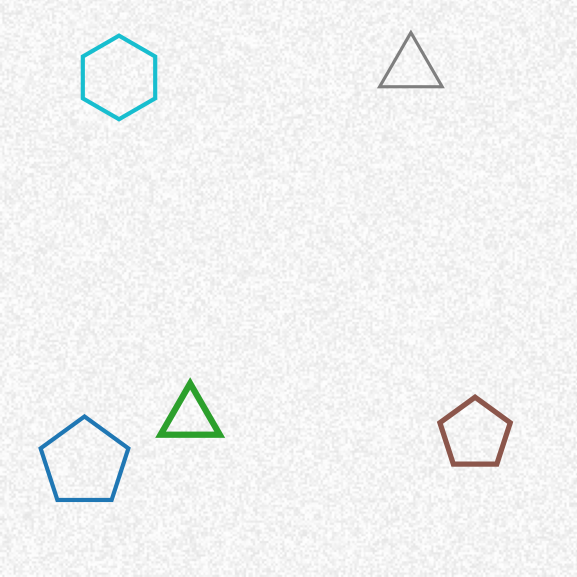[{"shape": "pentagon", "thickness": 2, "radius": 0.4, "center": [0.146, 0.198]}, {"shape": "triangle", "thickness": 3, "radius": 0.3, "center": [0.329, 0.276]}, {"shape": "pentagon", "thickness": 2.5, "radius": 0.32, "center": [0.823, 0.247]}, {"shape": "triangle", "thickness": 1.5, "radius": 0.31, "center": [0.712, 0.88]}, {"shape": "hexagon", "thickness": 2, "radius": 0.36, "center": [0.206, 0.865]}]